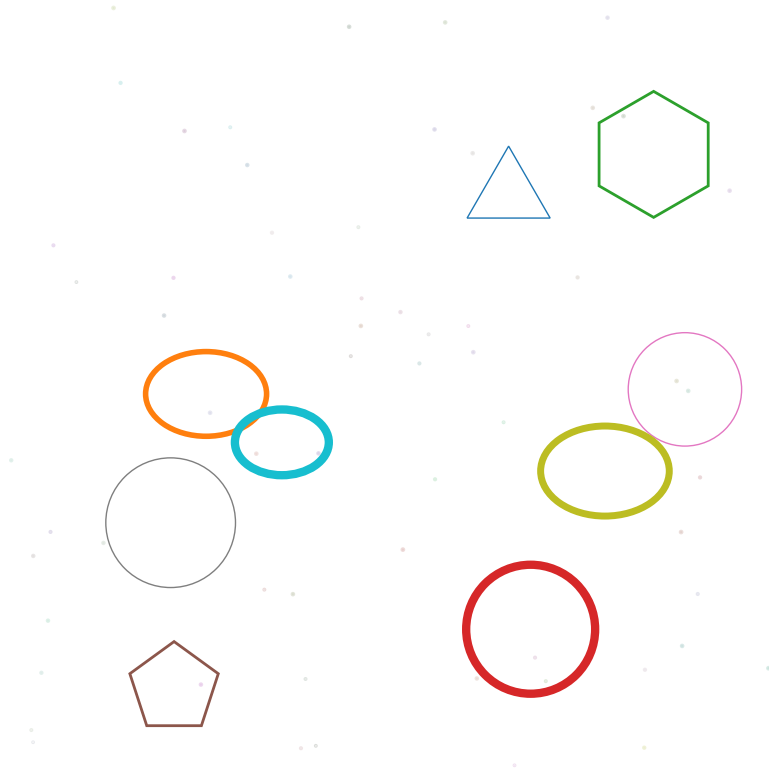[{"shape": "triangle", "thickness": 0.5, "radius": 0.31, "center": [0.661, 0.748]}, {"shape": "oval", "thickness": 2, "radius": 0.39, "center": [0.268, 0.488]}, {"shape": "hexagon", "thickness": 1, "radius": 0.41, "center": [0.849, 0.8]}, {"shape": "circle", "thickness": 3, "radius": 0.42, "center": [0.689, 0.183]}, {"shape": "pentagon", "thickness": 1, "radius": 0.3, "center": [0.226, 0.106]}, {"shape": "circle", "thickness": 0.5, "radius": 0.37, "center": [0.89, 0.494]}, {"shape": "circle", "thickness": 0.5, "radius": 0.42, "center": [0.222, 0.321]}, {"shape": "oval", "thickness": 2.5, "radius": 0.42, "center": [0.786, 0.388]}, {"shape": "oval", "thickness": 3, "radius": 0.3, "center": [0.366, 0.426]}]